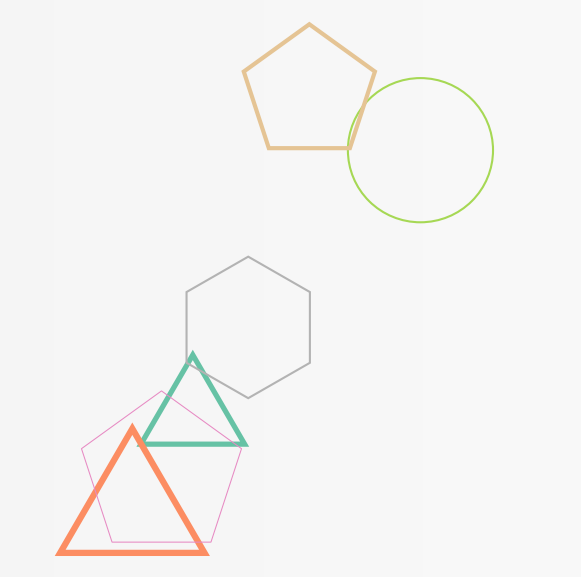[{"shape": "triangle", "thickness": 2.5, "radius": 0.52, "center": [0.332, 0.282]}, {"shape": "triangle", "thickness": 3, "radius": 0.72, "center": [0.228, 0.113]}, {"shape": "pentagon", "thickness": 0.5, "radius": 0.72, "center": [0.278, 0.177]}, {"shape": "circle", "thickness": 1, "radius": 0.62, "center": [0.723, 0.739]}, {"shape": "pentagon", "thickness": 2, "radius": 0.59, "center": [0.532, 0.839]}, {"shape": "hexagon", "thickness": 1, "radius": 0.61, "center": [0.427, 0.432]}]